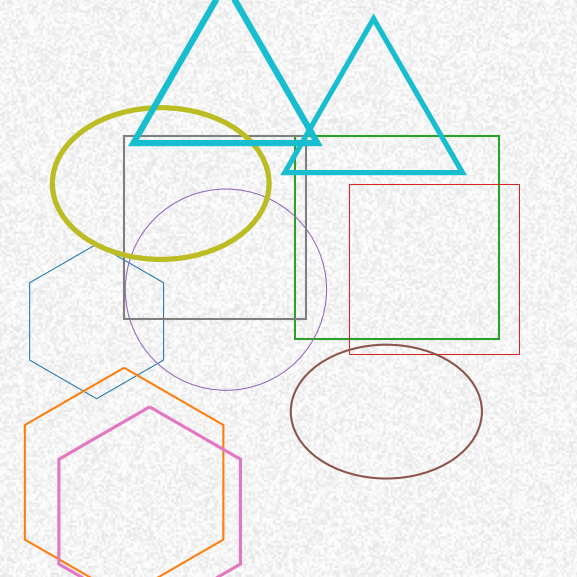[{"shape": "hexagon", "thickness": 0.5, "radius": 0.67, "center": [0.167, 0.443]}, {"shape": "hexagon", "thickness": 1, "radius": 0.99, "center": [0.215, 0.164]}, {"shape": "square", "thickness": 1, "radius": 0.88, "center": [0.687, 0.588]}, {"shape": "square", "thickness": 0.5, "radius": 0.74, "center": [0.752, 0.534]}, {"shape": "circle", "thickness": 0.5, "radius": 0.87, "center": [0.391, 0.498]}, {"shape": "oval", "thickness": 1, "radius": 0.83, "center": [0.669, 0.286]}, {"shape": "hexagon", "thickness": 1.5, "radius": 0.91, "center": [0.259, 0.113]}, {"shape": "square", "thickness": 1, "radius": 0.79, "center": [0.372, 0.605]}, {"shape": "oval", "thickness": 2.5, "radius": 0.94, "center": [0.278, 0.681]}, {"shape": "triangle", "thickness": 2.5, "radius": 0.89, "center": [0.647, 0.789]}, {"shape": "triangle", "thickness": 3, "radius": 0.92, "center": [0.39, 0.843]}]